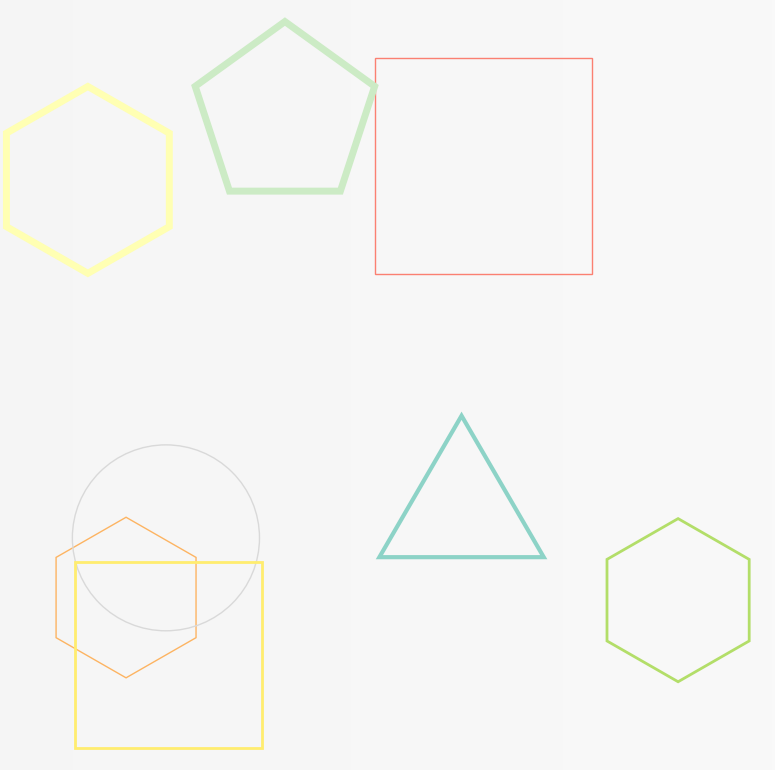[{"shape": "triangle", "thickness": 1.5, "radius": 0.61, "center": [0.596, 0.338]}, {"shape": "hexagon", "thickness": 2.5, "radius": 0.61, "center": [0.113, 0.766]}, {"shape": "square", "thickness": 0.5, "radius": 0.7, "center": [0.624, 0.785]}, {"shape": "hexagon", "thickness": 0.5, "radius": 0.52, "center": [0.163, 0.224]}, {"shape": "hexagon", "thickness": 1, "radius": 0.53, "center": [0.875, 0.221]}, {"shape": "circle", "thickness": 0.5, "radius": 0.6, "center": [0.214, 0.302]}, {"shape": "pentagon", "thickness": 2.5, "radius": 0.61, "center": [0.368, 0.85]}, {"shape": "square", "thickness": 1, "radius": 0.61, "center": [0.217, 0.15]}]